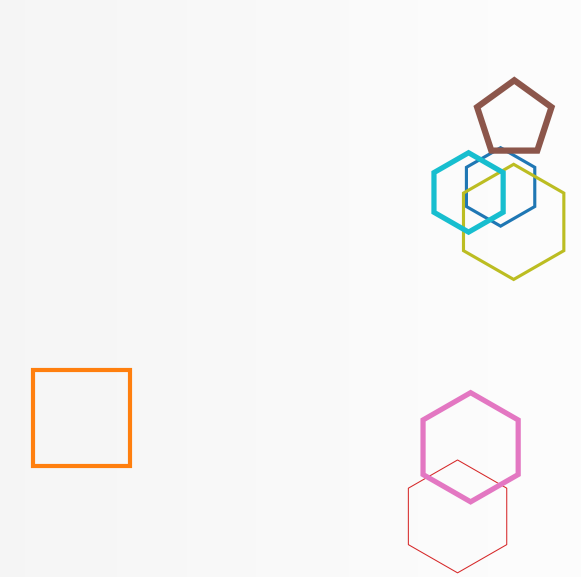[{"shape": "hexagon", "thickness": 1.5, "radius": 0.34, "center": [0.861, 0.675]}, {"shape": "square", "thickness": 2, "radius": 0.42, "center": [0.141, 0.276]}, {"shape": "hexagon", "thickness": 0.5, "radius": 0.49, "center": [0.787, 0.105]}, {"shape": "pentagon", "thickness": 3, "radius": 0.34, "center": [0.885, 0.793]}, {"shape": "hexagon", "thickness": 2.5, "radius": 0.47, "center": [0.81, 0.225]}, {"shape": "hexagon", "thickness": 1.5, "radius": 0.5, "center": [0.884, 0.615]}, {"shape": "hexagon", "thickness": 2.5, "radius": 0.34, "center": [0.806, 0.666]}]